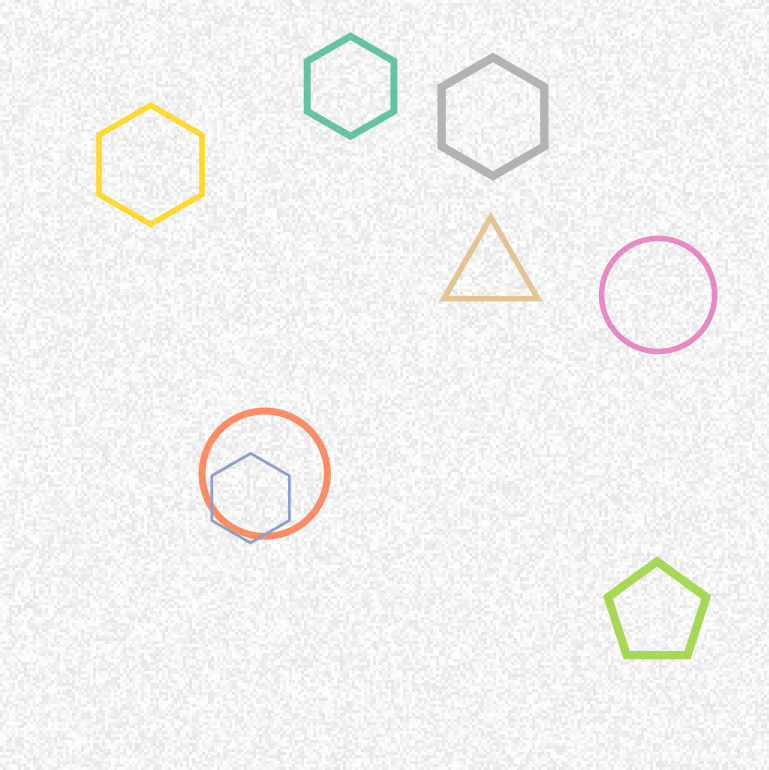[{"shape": "hexagon", "thickness": 2.5, "radius": 0.33, "center": [0.455, 0.888]}, {"shape": "circle", "thickness": 2.5, "radius": 0.41, "center": [0.344, 0.385]}, {"shape": "hexagon", "thickness": 1, "radius": 0.29, "center": [0.325, 0.353]}, {"shape": "circle", "thickness": 2, "radius": 0.37, "center": [0.855, 0.617]}, {"shape": "pentagon", "thickness": 3, "radius": 0.34, "center": [0.853, 0.204]}, {"shape": "hexagon", "thickness": 2, "radius": 0.39, "center": [0.196, 0.786]}, {"shape": "triangle", "thickness": 2, "radius": 0.35, "center": [0.637, 0.647]}, {"shape": "hexagon", "thickness": 3, "radius": 0.39, "center": [0.64, 0.848]}]